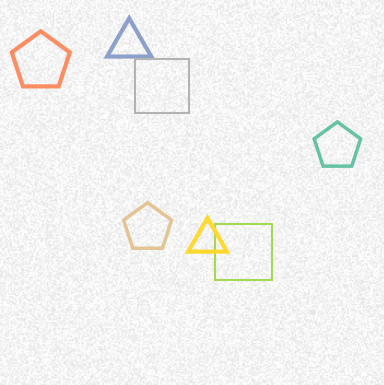[{"shape": "pentagon", "thickness": 2.5, "radius": 0.32, "center": [0.876, 0.62]}, {"shape": "pentagon", "thickness": 3, "radius": 0.4, "center": [0.106, 0.84]}, {"shape": "triangle", "thickness": 3, "radius": 0.33, "center": [0.336, 0.886]}, {"shape": "square", "thickness": 1.5, "radius": 0.37, "center": [0.633, 0.345]}, {"shape": "triangle", "thickness": 3, "radius": 0.29, "center": [0.539, 0.375]}, {"shape": "pentagon", "thickness": 2.5, "radius": 0.33, "center": [0.383, 0.408]}, {"shape": "square", "thickness": 1.5, "radius": 0.35, "center": [0.421, 0.776]}]